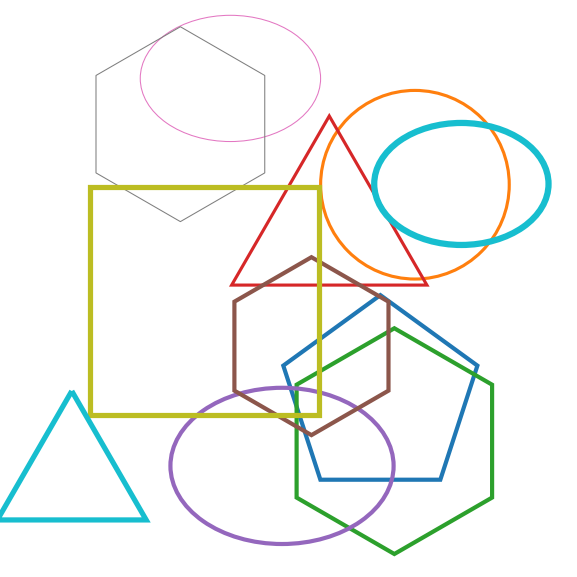[{"shape": "pentagon", "thickness": 2, "radius": 0.88, "center": [0.659, 0.311]}, {"shape": "circle", "thickness": 1.5, "radius": 0.82, "center": [0.718, 0.679]}, {"shape": "hexagon", "thickness": 2, "radius": 0.98, "center": [0.683, 0.235]}, {"shape": "triangle", "thickness": 1.5, "radius": 0.98, "center": [0.57, 0.603]}, {"shape": "oval", "thickness": 2, "radius": 0.97, "center": [0.488, 0.192]}, {"shape": "hexagon", "thickness": 2, "radius": 0.77, "center": [0.539, 0.4]}, {"shape": "oval", "thickness": 0.5, "radius": 0.78, "center": [0.399, 0.863]}, {"shape": "hexagon", "thickness": 0.5, "radius": 0.84, "center": [0.312, 0.784]}, {"shape": "square", "thickness": 2.5, "radius": 0.99, "center": [0.354, 0.478]}, {"shape": "triangle", "thickness": 2.5, "radius": 0.74, "center": [0.124, 0.173]}, {"shape": "oval", "thickness": 3, "radius": 0.75, "center": [0.799, 0.681]}]